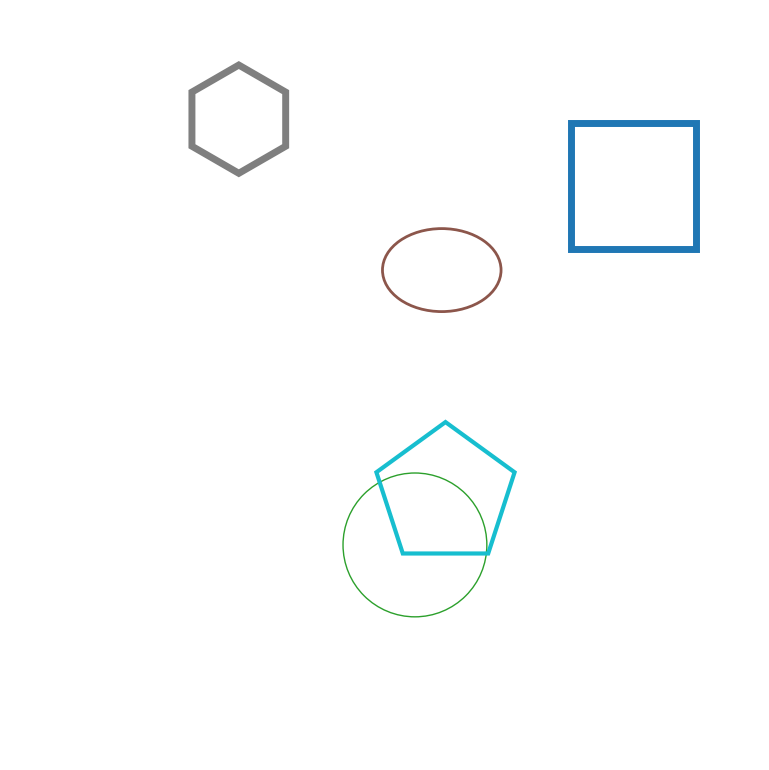[{"shape": "square", "thickness": 2.5, "radius": 0.41, "center": [0.823, 0.759]}, {"shape": "circle", "thickness": 0.5, "radius": 0.47, "center": [0.539, 0.292]}, {"shape": "oval", "thickness": 1, "radius": 0.38, "center": [0.574, 0.649]}, {"shape": "hexagon", "thickness": 2.5, "radius": 0.35, "center": [0.31, 0.845]}, {"shape": "pentagon", "thickness": 1.5, "radius": 0.47, "center": [0.579, 0.358]}]